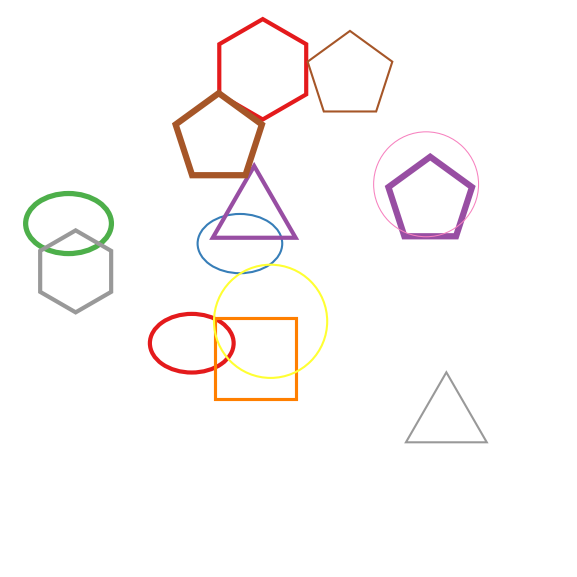[{"shape": "oval", "thickness": 2, "radius": 0.36, "center": [0.332, 0.405]}, {"shape": "hexagon", "thickness": 2, "radius": 0.43, "center": [0.455, 0.879]}, {"shape": "oval", "thickness": 1, "radius": 0.37, "center": [0.415, 0.577]}, {"shape": "oval", "thickness": 2.5, "radius": 0.37, "center": [0.119, 0.612]}, {"shape": "pentagon", "thickness": 3, "radius": 0.38, "center": [0.745, 0.652]}, {"shape": "triangle", "thickness": 2, "radius": 0.41, "center": [0.44, 0.629]}, {"shape": "square", "thickness": 1.5, "radius": 0.35, "center": [0.442, 0.378]}, {"shape": "circle", "thickness": 1, "radius": 0.49, "center": [0.469, 0.443]}, {"shape": "pentagon", "thickness": 3, "radius": 0.39, "center": [0.379, 0.759]}, {"shape": "pentagon", "thickness": 1, "radius": 0.39, "center": [0.606, 0.868]}, {"shape": "circle", "thickness": 0.5, "radius": 0.45, "center": [0.738, 0.68]}, {"shape": "triangle", "thickness": 1, "radius": 0.4, "center": [0.773, 0.274]}, {"shape": "hexagon", "thickness": 2, "radius": 0.35, "center": [0.131, 0.529]}]